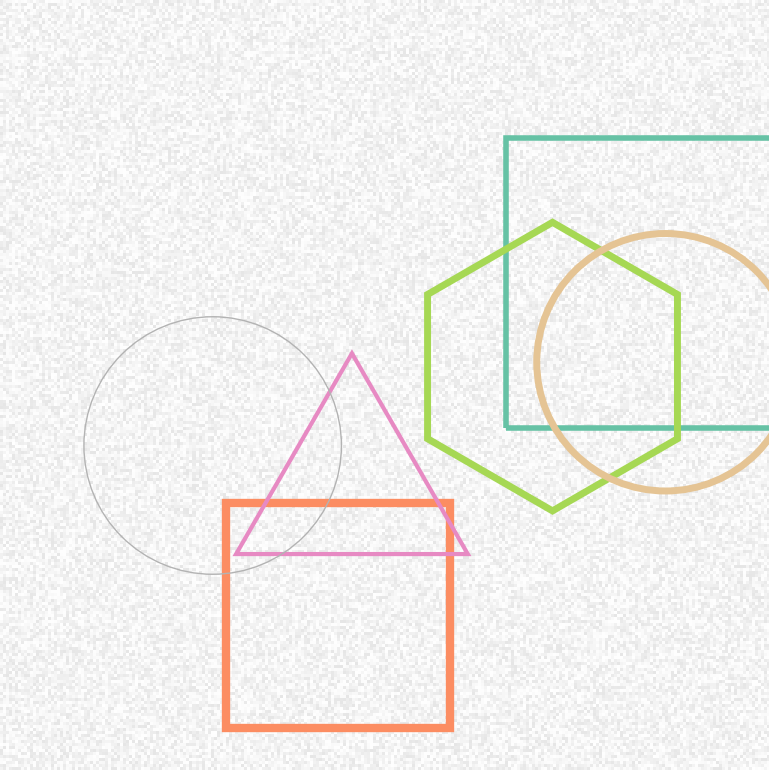[{"shape": "square", "thickness": 2, "radius": 0.94, "center": [0.845, 0.633]}, {"shape": "square", "thickness": 3, "radius": 0.73, "center": [0.439, 0.201]}, {"shape": "triangle", "thickness": 1.5, "radius": 0.87, "center": [0.457, 0.367]}, {"shape": "hexagon", "thickness": 2.5, "radius": 0.94, "center": [0.718, 0.524]}, {"shape": "circle", "thickness": 2.5, "radius": 0.84, "center": [0.864, 0.53]}, {"shape": "circle", "thickness": 0.5, "radius": 0.84, "center": [0.276, 0.421]}]